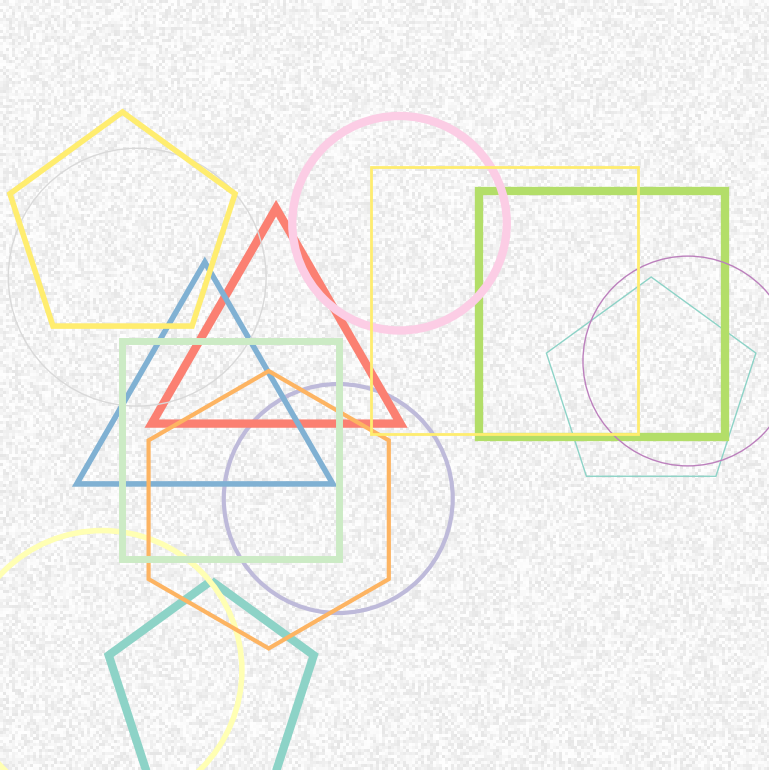[{"shape": "pentagon", "thickness": 3, "radius": 0.7, "center": [0.274, 0.106]}, {"shape": "pentagon", "thickness": 0.5, "radius": 0.72, "center": [0.846, 0.497]}, {"shape": "circle", "thickness": 2, "radius": 0.91, "center": [0.133, 0.13]}, {"shape": "circle", "thickness": 1.5, "radius": 0.74, "center": [0.439, 0.353]}, {"shape": "triangle", "thickness": 3, "radius": 0.93, "center": [0.359, 0.543]}, {"shape": "triangle", "thickness": 2, "radius": 0.96, "center": [0.266, 0.468]}, {"shape": "hexagon", "thickness": 1.5, "radius": 0.9, "center": [0.349, 0.338]}, {"shape": "square", "thickness": 3, "radius": 0.8, "center": [0.782, 0.593]}, {"shape": "circle", "thickness": 3, "radius": 0.7, "center": [0.519, 0.71]}, {"shape": "circle", "thickness": 0.5, "radius": 0.84, "center": [0.178, 0.64]}, {"shape": "circle", "thickness": 0.5, "radius": 0.68, "center": [0.893, 0.531]}, {"shape": "square", "thickness": 2.5, "radius": 0.71, "center": [0.299, 0.415]}, {"shape": "square", "thickness": 1, "radius": 0.87, "center": [0.655, 0.61]}, {"shape": "pentagon", "thickness": 2, "radius": 0.77, "center": [0.159, 0.701]}]